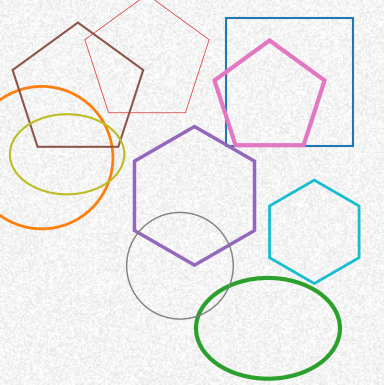[{"shape": "square", "thickness": 1.5, "radius": 0.83, "center": [0.752, 0.787]}, {"shape": "circle", "thickness": 2, "radius": 0.93, "center": [0.108, 0.591]}, {"shape": "oval", "thickness": 3, "radius": 0.93, "center": [0.696, 0.147]}, {"shape": "pentagon", "thickness": 0.5, "radius": 0.85, "center": [0.382, 0.844]}, {"shape": "hexagon", "thickness": 2.5, "radius": 0.9, "center": [0.505, 0.491]}, {"shape": "pentagon", "thickness": 1.5, "radius": 0.89, "center": [0.202, 0.763]}, {"shape": "pentagon", "thickness": 3, "radius": 0.75, "center": [0.7, 0.745]}, {"shape": "circle", "thickness": 1, "radius": 0.69, "center": [0.467, 0.31]}, {"shape": "oval", "thickness": 1.5, "radius": 0.74, "center": [0.174, 0.599]}, {"shape": "hexagon", "thickness": 2, "radius": 0.67, "center": [0.816, 0.398]}]